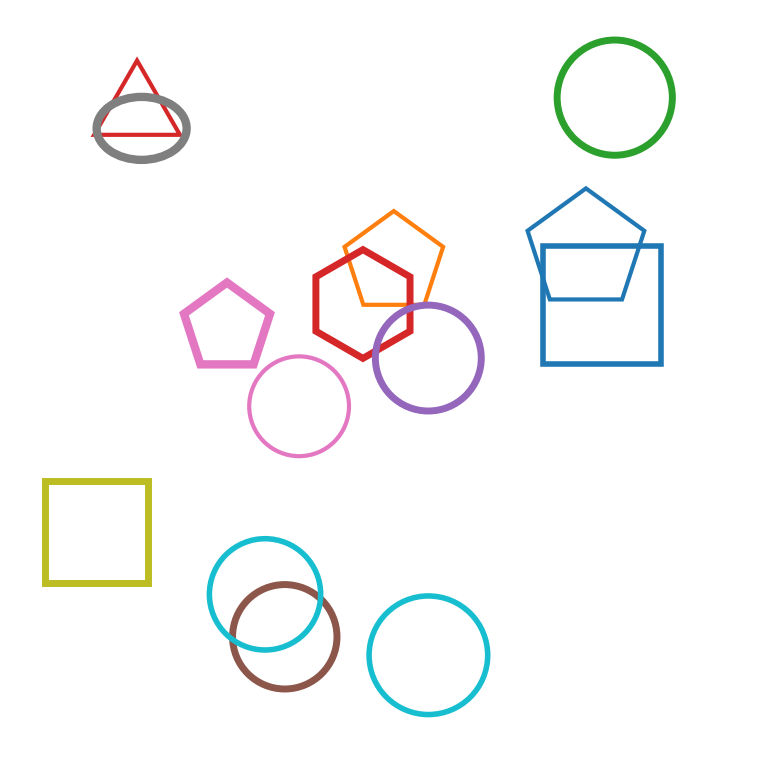[{"shape": "square", "thickness": 2, "radius": 0.38, "center": [0.782, 0.604]}, {"shape": "pentagon", "thickness": 1.5, "radius": 0.4, "center": [0.761, 0.676]}, {"shape": "pentagon", "thickness": 1.5, "radius": 0.34, "center": [0.511, 0.659]}, {"shape": "circle", "thickness": 2.5, "radius": 0.37, "center": [0.798, 0.873]}, {"shape": "triangle", "thickness": 1.5, "radius": 0.32, "center": [0.178, 0.857]}, {"shape": "hexagon", "thickness": 2.5, "radius": 0.35, "center": [0.471, 0.605]}, {"shape": "circle", "thickness": 2.5, "radius": 0.34, "center": [0.556, 0.535]}, {"shape": "circle", "thickness": 2.5, "radius": 0.34, "center": [0.37, 0.173]}, {"shape": "pentagon", "thickness": 3, "radius": 0.29, "center": [0.295, 0.574]}, {"shape": "circle", "thickness": 1.5, "radius": 0.32, "center": [0.388, 0.472]}, {"shape": "oval", "thickness": 3, "radius": 0.29, "center": [0.184, 0.833]}, {"shape": "square", "thickness": 2.5, "radius": 0.33, "center": [0.126, 0.309]}, {"shape": "circle", "thickness": 2, "radius": 0.36, "center": [0.344, 0.228]}, {"shape": "circle", "thickness": 2, "radius": 0.39, "center": [0.556, 0.149]}]